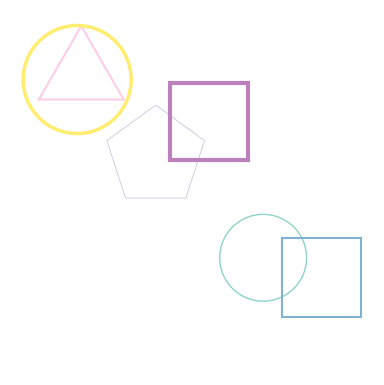[{"shape": "circle", "thickness": 1, "radius": 0.56, "center": [0.684, 0.33]}, {"shape": "pentagon", "thickness": 0.5, "radius": 0.67, "center": [0.404, 0.594]}, {"shape": "square", "thickness": 1.5, "radius": 0.51, "center": [0.835, 0.28]}, {"shape": "triangle", "thickness": 1.5, "radius": 0.64, "center": [0.211, 0.805]}, {"shape": "square", "thickness": 3, "radius": 0.5, "center": [0.543, 0.685]}, {"shape": "circle", "thickness": 2.5, "radius": 0.7, "center": [0.2, 0.793]}]